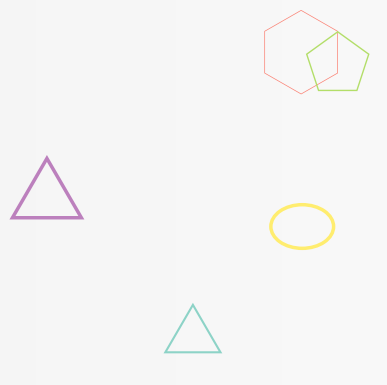[{"shape": "triangle", "thickness": 1.5, "radius": 0.41, "center": [0.498, 0.126]}, {"shape": "hexagon", "thickness": 0.5, "radius": 0.54, "center": [0.777, 0.864]}, {"shape": "pentagon", "thickness": 1, "radius": 0.42, "center": [0.872, 0.833]}, {"shape": "triangle", "thickness": 2.5, "radius": 0.51, "center": [0.121, 0.486]}, {"shape": "oval", "thickness": 2.5, "radius": 0.4, "center": [0.78, 0.412]}]